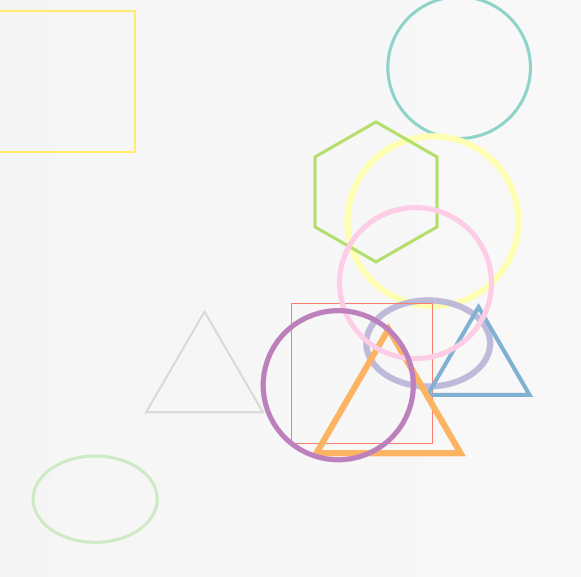[{"shape": "circle", "thickness": 1.5, "radius": 0.61, "center": [0.79, 0.882]}, {"shape": "circle", "thickness": 3, "radius": 0.74, "center": [0.745, 0.616]}, {"shape": "oval", "thickness": 3, "radius": 0.53, "center": [0.737, 0.404]}, {"shape": "square", "thickness": 0.5, "radius": 0.6, "center": [0.622, 0.353]}, {"shape": "triangle", "thickness": 2, "radius": 0.51, "center": [0.823, 0.366]}, {"shape": "triangle", "thickness": 3, "radius": 0.72, "center": [0.668, 0.286]}, {"shape": "hexagon", "thickness": 1.5, "radius": 0.61, "center": [0.647, 0.667]}, {"shape": "circle", "thickness": 2.5, "radius": 0.65, "center": [0.715, 0.509]}, {"shape": "triangle", "thickness": 1, "radius": 0.58, "center": [0.352, 0.343]}, {"shape": "circle", "thickness": 2.5, "radius": 0.65, "center": [0.582, 0.332]}, {"shape": "oval", "thickness": 1.5, "radius": 0.53, "center": [0.164, 0.135]}, {"shape": "square", "thickness": 1, "radius": 0.61, "center": [0.11, 0.858]}]